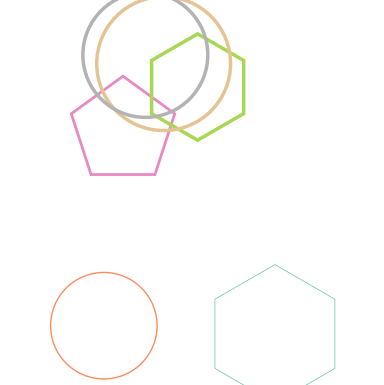[{"shape": "hexagon", "thickness": 0.5, "radius": 0.9, "center": [0.714, 0.133]}, {"shape": "circle", "thickness": 1, "radius": 0.69, "center": [0.27, 0.154]}, {"shape": "pentagon", "thickness": 2, "radius": 0.71, "center": [0.319, 0.661]}, {"shape": "hexagon", "thickness": 2.5, "radius": 0.69, "center": [0.513, 0.774]}, {"shape": "circle", "thickness": 2.5, "radius": 0.87, "center": [0.425, 0.835]}, {"shape": "circle", "thickness": 2.5, "radius": 0.81, "center": [0.377, 0.857]}]